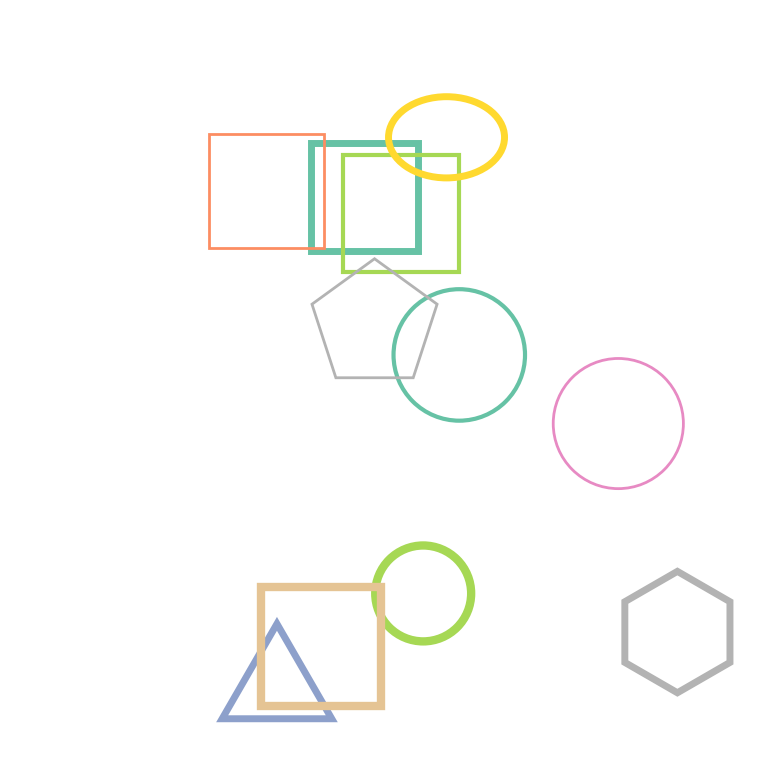[{"shape": "circle", "thickness": 1.5, "radius": 0.43, "center": [0.596, 0.539]}, {"shape": "square", "thickness": 2.5, "radius": 0.35, "center": [0.473, 0.744]}, {"shape": "square", "thickness": 1, "radius": 0.37, "center": [0.346, 0.752]}, {"shape": "triangle", "thickness": 2.5, "radius": 0.41, "center": [0.36, 0.108]}, {"shape": "circle", "thickness": 1, "radius": 0.42, "center": [0.803, 0.45]}, {"shape": "circle", "thickness": 3, "radius": 0.31, "center": [0.55, 0.229]}, {"shape": "square", "thickness": 1.5, "radius": 0.38, "center": [0.521, 0.723]}, {"shape": "oval", "thickness": 2.5, "radius": 0.38, "center": [0.58, 0.822]}, {"shape": "square", "thickness": 3, "radius": 0.39, "center": [0.417, 0.16]}, {"shape": "hexagon", "thickness": 2.5, "radius": 0.39, "center": [0.88, 0.179]}, {"shape": "pentagon", "thickness": 1, "radius": 0.43, "center": [0.486, 0.579]}]